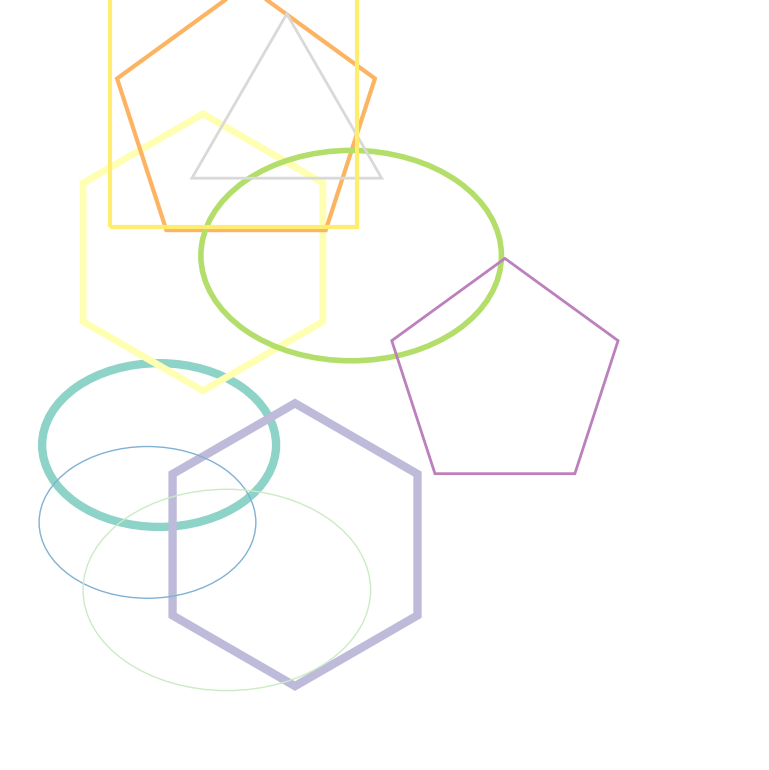[{"shape": "oval", "thickness": 3, "radius": 0.76, "center": [0.207, 0.422]}, {"shape": "hexagon", "thickness": 2.5, "radius": 0.9, "center": [0.264, 0.672]}, {"shape": "hexagon", "thickness": 3, "radius": 0.92, "center": [0.383, 0.293]}, {"shape": "oval", "thickness": 0.5, "radius": 0.7, "center": [0.192, 0.322]}, {"shape": "pentagon", "thickness": 1.5, "radius": 0.88, "center": [0.32, 0.844]}, {"shape": "oval", "thickness": 2, "radius": 0.98, "center": [0.456, 0.668]}, {"shape": "triangle", "thickness": 1, "radius": 0.71, "center": [0.372, 0.84]}, {"shape": "pentagon", "thickness": 1, "radius": 0.77, "center": [0.656, 0.51]}, {"shape": "oval", "thickness": 0.5, "radius": 0.93, "center": [0.295, 0.234]}, {"shape": "square", "thickness": 1.5, "radius": 0.8, "center": [0.304, 0.866]}]